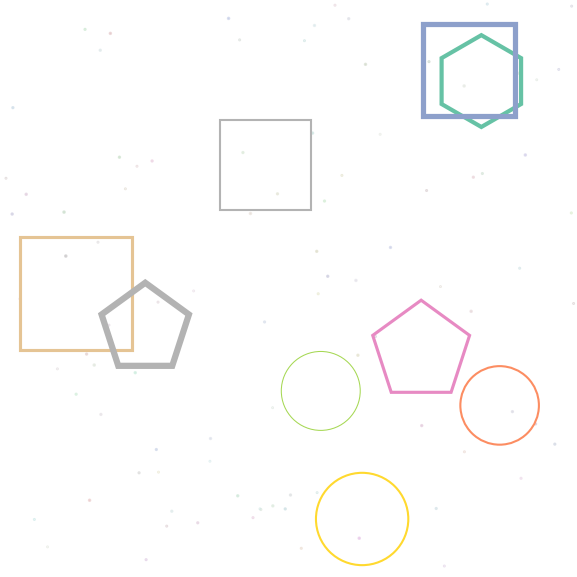[{"shape": "hexagon", "thickness": 2, "radius": 0.4, "center": [0.833, 0.859]}, {"shape": "circle", "thickness": 1, "radius": 0.34, "center": [0.865, 0.297]}, {"shape": "square", "thickness": 2.5, "radius": 0.4, "center": [0.812, 0.878]}, {"shape": "pentagon", "thickness": 1.5, "radius": 0.44, "center": [0.729, 0.391]}, {"shape": "circle", "thickness": 0.5, "radius": 0.34, "center": [0.555, 0.322]}, {"shape": "circle", "thickness": 1, "radius": 0.4, "center": [0.627, 0.1]}, {"shape": "square", "thickness": 1.5, "radius": 0.49, "center": [0.131, 0.491]}, {"shape": "pentagon", "thickness": 3, "radius": 0.4, "center": [0.252, 0.43]}, {"shape": "square", "thickness": 1, "radius": 0.39, "center": [0.46, 0.713]}]